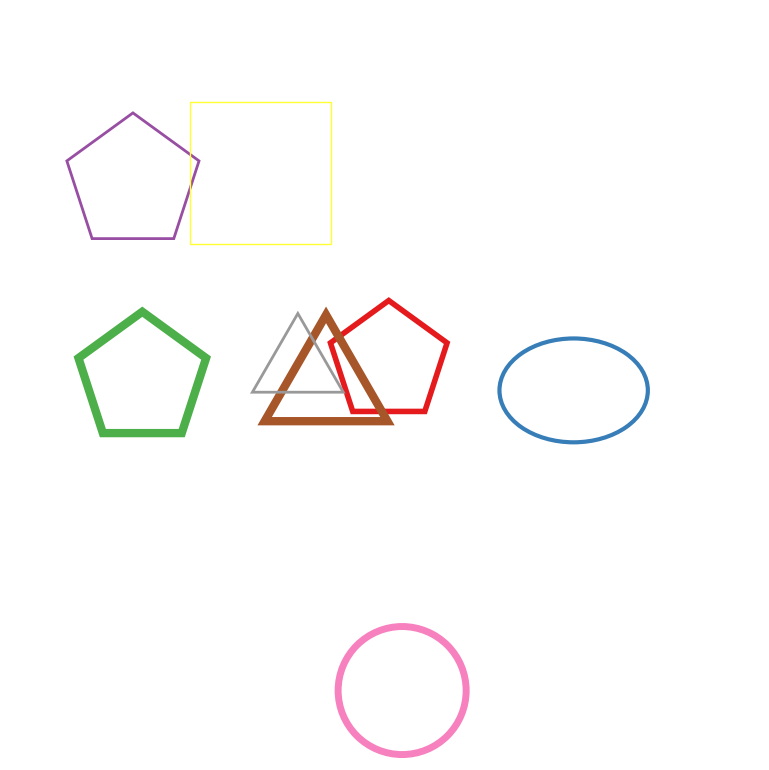[{"shape": "pentagon", "thickness": 2, "radius": 0.4, "center": [0.505, 0.53]}, {"shape": "oval", "thickness": 1.5, "radius": 0.48, "center": [0.745, 0.493]}, {"shape": "pentagon", "thickness": 3, "radius": 0.44, "center": [0.185, 0.508]}, {"shape": "pentagon", "thickness": 1, "radius": 0.45, "center": [0.173, 0.763]}, {"shape": "square", "thickness": 0.5, "radius": 0.46, "center": [0.338, 0.775]}, {"shape": "triangle", "thickness": 3, "radius": 0.46, "center": [0.423, 0.499]}, {"shape": "circle", "thickness": 2.5, "radius": 0.42, "center": [0.522, 0.103]}, {"shape": "triangle", "thickness": 1, "radius": 0.34, "center": [0.387, 0.525]}]